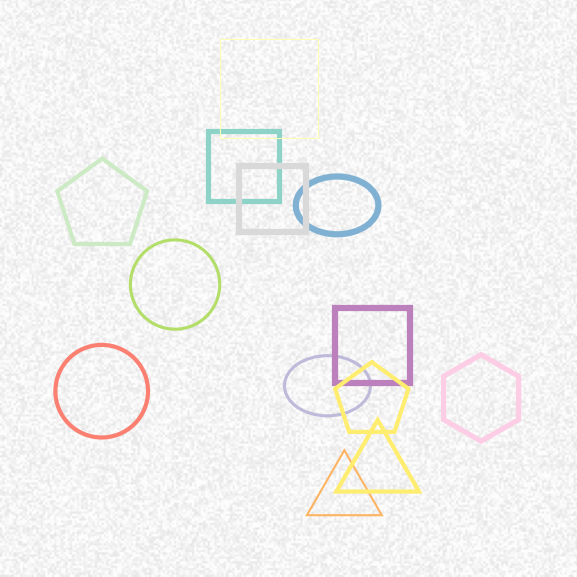[{"shape": "square", "thickness": 2.5, "radius": 0.3, "center": [0.422, 0.711]}, {"shape": "square", "thickness": 0.5, "radius": 0.43, "center": [0.466, 0.846]}, {"shape": "oval", "thickness": 1.5, "radius": 0.37, "center": [0.567, 0.331]}, {"shape": "circle", "thickness": 2, "radius": 0.4, "center": [0.176, 0.322]}, {"shape": "oval", "thickness": 3, "radius": 0.36, "center": [0.584, 0.643]}, {"shape": "triangle", "thickness": 1, "radius": 0.37, "center": [0.596, 0.144]}, {"shape": "circle", "thickness": 1.5, "radius": 0.39, "center": [0.303, 0.506]}, {"shape": "hexagon", "thickness": 2.5, "radius": 0.37, "center": [0.833, 0.31]}, {"shape": "square", "thickness": 3, "radius": 0.29, "center": [0.472, 0.654]}, {"shape": "square", "thickness": 3, "radius": 0.32, "center": [0.645, 0.401]}, {"shape": "pentagon", "thickness": 2, "radius": 0.41, "center": [0.177, 0.643]}, {"shape": "pentagon", "thickness": 2, "radius": 0.33, "center": [0.644, 0.305]}, {"shape": "triangle", "thickness": 2, "radius": 0.41, "center": [0.654, 0.189]}]